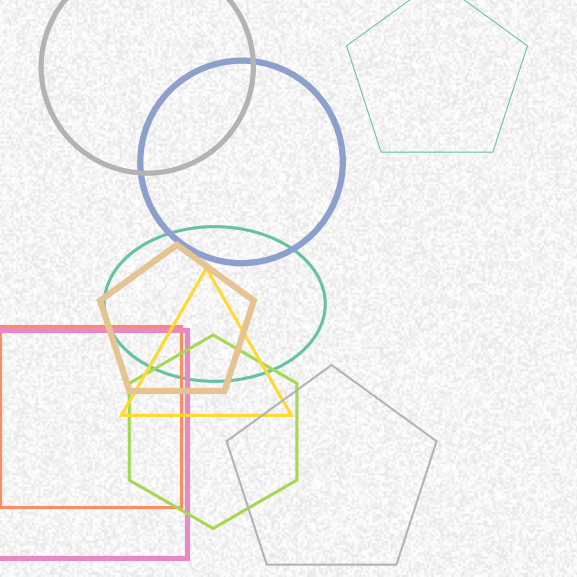[{"shape": "oval", "thickness": 1.5, "radius": 0.96, "center": [0.372, 0.473]}, {"shape": "pentagon", "thickness": 0.5, "radius": 0.82, "center": [0.757, 0.869]}, {"shape": "square", "thickness": 1.5, "radius": 0.78, "center": [0.157, 0.278]}, {"shape": "circle", "thickness": 3, "radius": 0.88, "center": [0.418, 0.719]}, {"shape": "square", "thickness": 2.5, "radius": 0.98, "center": [0.127, 0.23]}, {"shape": "hexagon", "thickness": 1.5, "radius": 0.84, "center": [0.369, 0.252]}, {"shape": "triangle", "thickness": 1.5, "radius": 0.85, "center": [0.357, 0.365]}, {"shape": "pentagon", "thickness": 3, "radius": 0.7, "center": [0.306, 0.435]}, {"shape": "circle", "thickness": 2.5, "radius": 0.92, "center": [0.255, 0.883]}, {"shape": "pentagon", "thickness": 1, "radius": 0.96, "center": [0.574, 0.176]}]